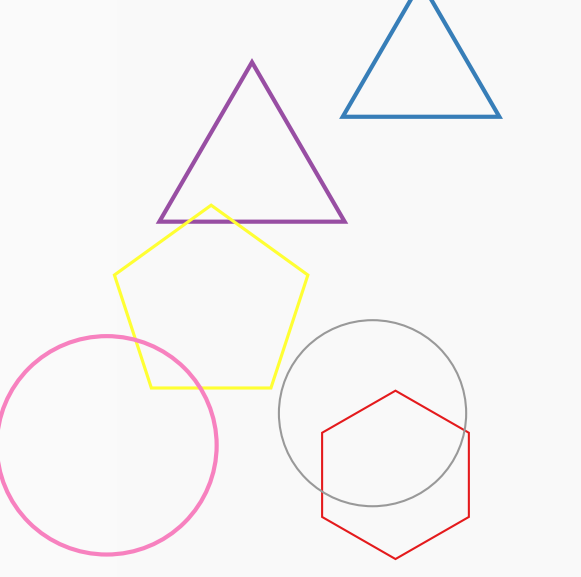[{"shape": "hexagon", "thickness": 1, "radius": 0.73, "center": [0.68, 0.177]}, {"shape": "triangle", "thickness": 2, "radius": 0.78, "center": [0.724, 0.875]}, {"shape": "triangle", "thickness": 2, "radius": 0.92, "center": [0.434, 0.707]}, {"shape": "pentagon", "thickness": 1.5, "radius": 0.87, "center": [0.363, 0.469]}, {"shape": "circle", "thickness": 2, "radius": 0.95, "center": [0.184, 0.228]}, {"shape": "circle", "thickness": 1, "radius": 0.81, "center": [0.641, 0.284]}]